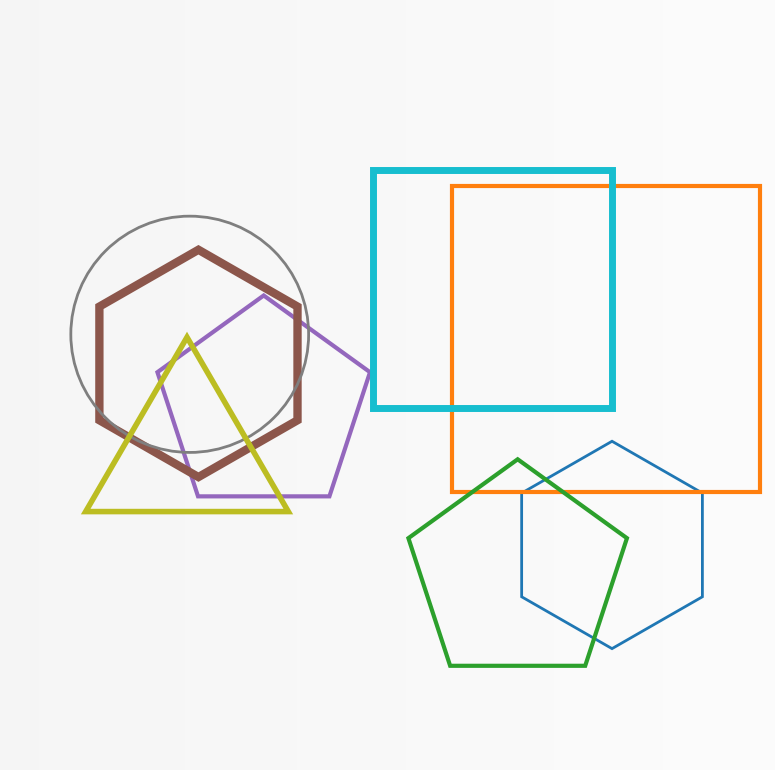[{"shape": "hexagon", "thickness": 1, "radius": 0.67, "center": [0.79, 0.292]}, {"shape": "square", "thickness": 1.5, "radius": 0.99, "center": [0.782, 0.56]}, {"shape": "pentagon", "thickness": 1.5, "radius": 0.74, "center": [0.668, 0.255]}, {"shape": "pentagon", "thickness": 1.5, "radius": 0.72, "center": [0.34, 0.472]}, {"shape": "hexagon", "thickness": 3, "radius": 0.74, "center": [0.256, 0.528]}, {"shape": "circle", "thickness": 1, "radius": 0.77, "center": [0.245, 0.566]}, {"shape": "triangle", "thickness": 2, "radius": 0.75, "center": [0.241, 0.411]}, {"shape": "square", "thickness": 2.5, "radius": 0.77, "center": [0.636, 0.625]}]